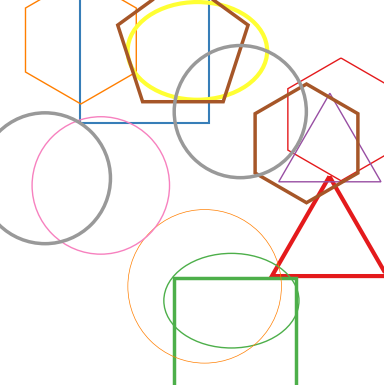[{"shape": "hexagon", "thickness": 1, "radius": 0.8, "center": [0.886, 0.69]}, {"shape": "triangle", "thickness": 3, "radius": 0.86, "center": [0.856, 0.369]}, {"shape": "square", "thickness": 1.5, "radius": 0.83, "center": [0.376, 0.847]}, {"shape": "square", "thickness": 2.5, "radius": 0.79, "center": [0.61, 0.119]}, {"shape": "oval", "thickness": 1, "radius": 0.88, "center": [0.601, 0.219]}, {"shape": "triangle", "thickness": 1, "radius": 0.77, "center": [0.857, 0.604]}, {"shape": "circle", "thickness": 0.5, "radius": 1.0, "center": [0.532, 0.256]}, {"shape": "hexagon", "thickness": 1, "radius": 0.83, "center": [0.21, 0.896]}, {"shape": "oval", "thickness": 3, "radius": 0.91, "center": [0.513, 0.868]}, {"shape": "hexagon", "thickness": 2.5, "radius": 0.77, "center": [0.796, 0.628]}, {"shape": "pentagon", "thickness": 2.5, "radius": 0.89, "center": [0.475, 0.88]}, {"shape": "circle", "thickness": 1, "radius": 0.89, "center": [0.262, 0.518]}, {"shape": "circle", "thickness": 2.5, "radius": 0.86, "center": [0.624, 0.71]}, {"shape": "circle", "thickness": 2.5, "radius": 0.85, "center": [0.117, 0.537]}]